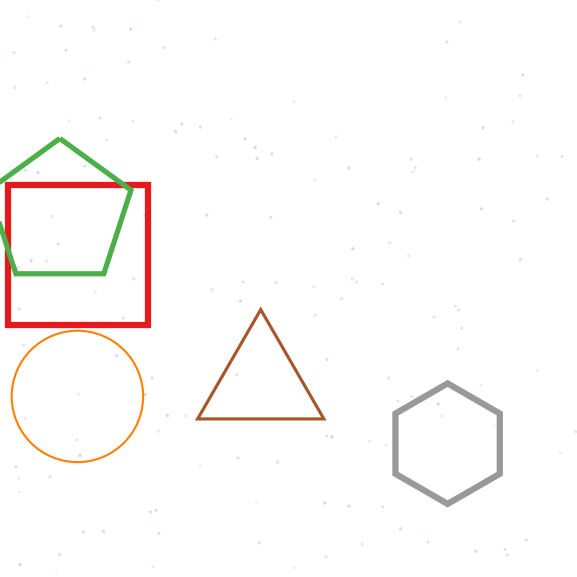[{"shape": "square", "thickness": 3, "radius": 0.61, "center": [0.135, 0.557]}, {"shape": "pentagon", "thickness": 2.5, "radius": 0.65, "center": [0.104, 0.63]}, {"shape": "circle", "thickness": 1, "radius": 0.57, "center": [0.134, 0.313]}, {"shape": "triangle", "thickness": 1.5, "radius": 0.63, "center": [0.452, 0.337]}, {"shape": "hexagon", "thickness": 3, "radius": 0.52, "center": [0.775, 0.231]}]